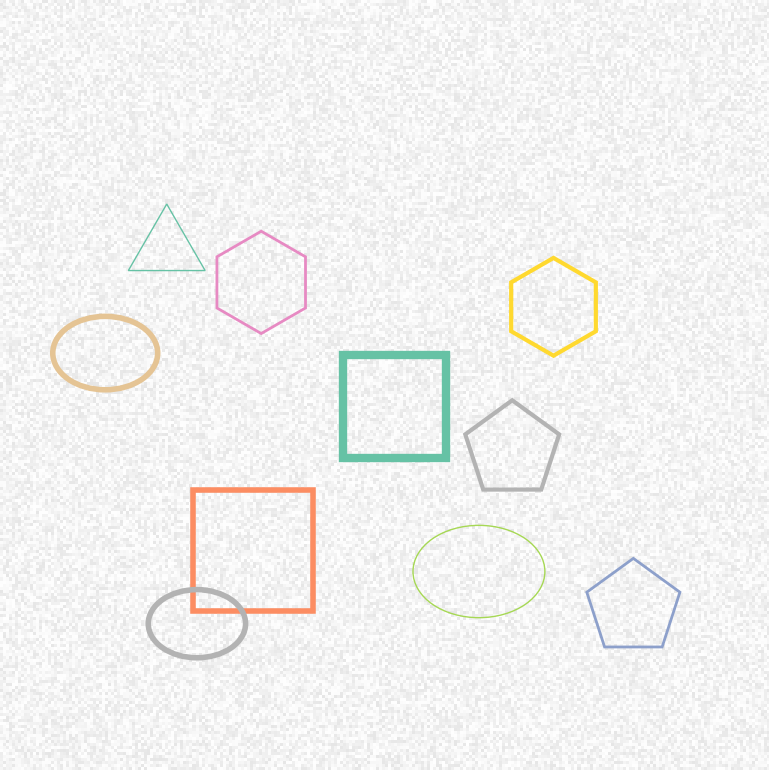[{"shape": "square", "thickness": 3, "radius": 0.33, "center": [0.513, 0.472]}, {"shape": "triangle", "thickness": 0.5, "radius": 0.29, "center": [0.217, 0.677]}, {"shape": "square", "thickness": 2, "radius": 0.39, "center": [0.329, 0.285]}, {"shape": "pentagon", "thickness": 1, "radius": 0.32, "center": [0.823, 0.211]}, {"shape": "hexagon", "thickness": 1, "radius": 0.33, "center": [0.339, 0.633]}, {"shape": "oval", "thickness": 0.5, "radius": 0.43, "center": [0.622, 0.258]}, {"shape": "hexagon", "thickness": 1.5, "radius": 0.32, "center": [0.719, 0.602]}, {"shape": "oval", "thickness": 2, "radius": 0.34, "center": [0.137, 0.541]}, {"shape": "pentagon", "thickness": 1.5, "radius": 0.32, "center": [0.665, 0.416]}, {"shape": "oval", "thickness": 2, "radius": 0.32, "center": [0.256, 0.19]}]